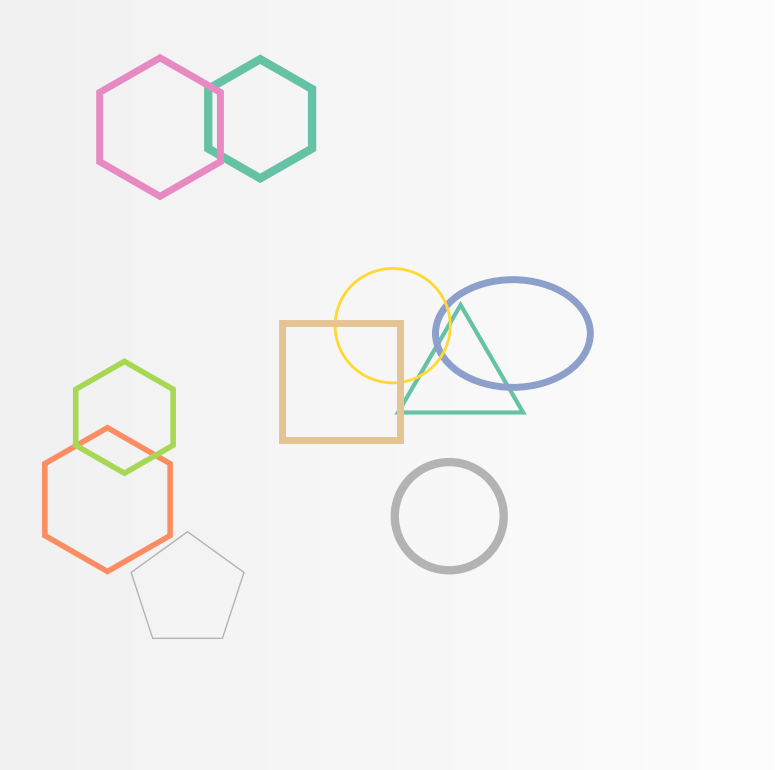[{"shape": "hexagon", "thickness": 3, "radius": 0.39, "center": [0.336, 0.846]}, {"shape": "triangle", "thickness": 1.5, "radius": 0.47, "center": [0.594, 0.511]}, {"shape": "hexagon", "thickness": 2, "radius": 0.47, "center": [0.139, 0.351]}, {"shape": "oval", "thickness": 2.5, "radius": 0.5, "center": [0.662, 0.567]}, {"shape": "hexagon", "thickness": 2.5, "radius": 0.45, "center": [0.207, 0.835]}, {"shape": "hexagon", "thickness": 2, "radius": 0.36, "center": [0.161, 0.458]}, {"shape": "circle", "thickness": 1, "radius": 0.37, "center": [0.507, 0.577]}, {"shape": "square", "thickness": 2.5, "radius": 0.38, "center": [0.44, 0.504]}, {"shape": "circle", "thickness": 3, "radius": 0.35, "center": [0.58, 0.33]}, {"shape": "pentagon", "thickness": 0.5, "radius": 0.38, "center": [0.242, 0.233]}]